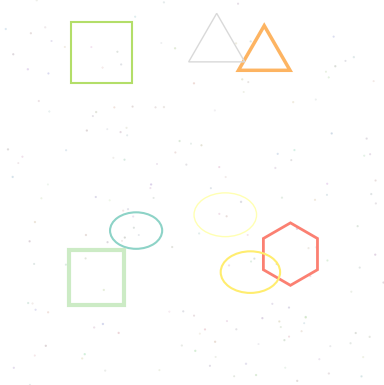[{"shape": "oval", "thickness": 1.5, "radius": 0.34, "center": [0.354, 0.401]}, {"shape": "oval", "thickness": 1, "radius": 0.41, "center": [0.585, 0.442]}, {"shape": "hexagon", "thickness": 2, "radius": 0.41, "center": [0.754, 0.34]}, {"shape": "triangle", "thickness": 2.5, "radius": 0.39, "center": [0.686, 0.856]}, {"shape": "square", "thickness": 1.5, "radius": 0.4, "center": [0.264, 0.864]}, {"shape": "triangle", "thickness": 1, "radius": 0.42, "center": [0.563, 0.881]}, {"shape": "square", "thickness": 3, "radius": 0.36, "center": [0.251, 0.278]}, {"shape": "oval", "thickness": 1.5, "radius": 0.39, "center": [0.65, 0.293]}]